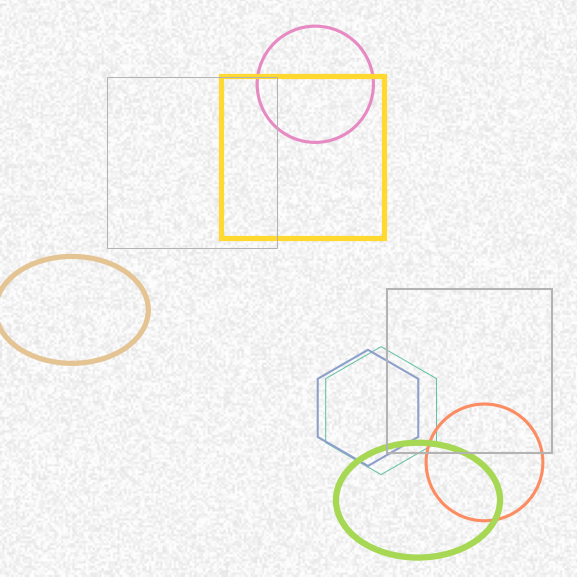[{"shape": "hexagon", "thickness": 0.5, "radius": 0.55, "center": [0.66, 0.288]}, {"shape": "circle", "thickness": 1.5, "radius": 0.51, "center": [0.839, 0.198]}, {"shape": "hexagon", "thickness": 1, "radius": 0.5, "center": [0.637, 0.293]}, {"shape": "circle", "thickness": 1.5, "radius": 0.5, "center": [0.546, 0.853]}, {"shape": "oval", "thickness": 3, "radius": 0.71, "center": [0.724, 0.133]}, {"shape": "square", "thickness": 2.5, "radius": 0.7, "center": [0.524, 0.727]}, {"shape": "oval", "thickness": 2.5, "radius": 0.66, "center": [0.125, 0.463]}, {"shape": "square", "thickness": 0.5, "radius": 0.74, "center": [0.333, 0.718]}, {"shape": "square", "thickness": 1, "radius": 0.71, "center": [0.813, 0.357]}]